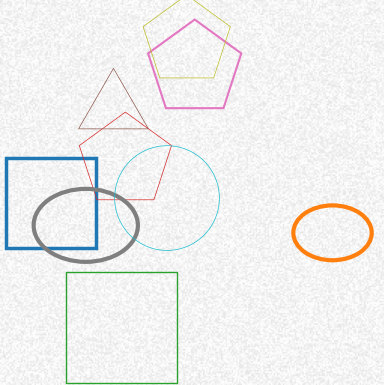[{"shape": "square", "thickness": 2.5, "radius": 0.59, "center": [0.133, 0.472]}, {"shape": "oval", "thickness": 3, "radius": 0.51, "center": [0.864, 0.395]}, {"shape": "square", "thickness": 1, "radius": 0.72, "center": [0.315, 0.148]}, {"shape": "pentagon", "thickness": 0.5, "radius": 0.63, "center": [0.326, 0.583]}, {"shape": "triangle", "thickness": 0.5, "radius": 0.52, "center": [0.295, 0.718]}, {"shape": "pentagon", "thickness": 1.5, "radius": 0.64, "center": [0.506, 0.822]}, {"shape": "oval", "thickness": 3, "radius": 0.68, "center": [0.223, 0.415]}, {"shape": "pentagon", "thickness": 0.5, "radius": 0.6, "center": [0.485, 0.894]}, {"shape": "circle", "thickness": 0.5, "radius": 0.68, "center": [0.434, 0.486]}]